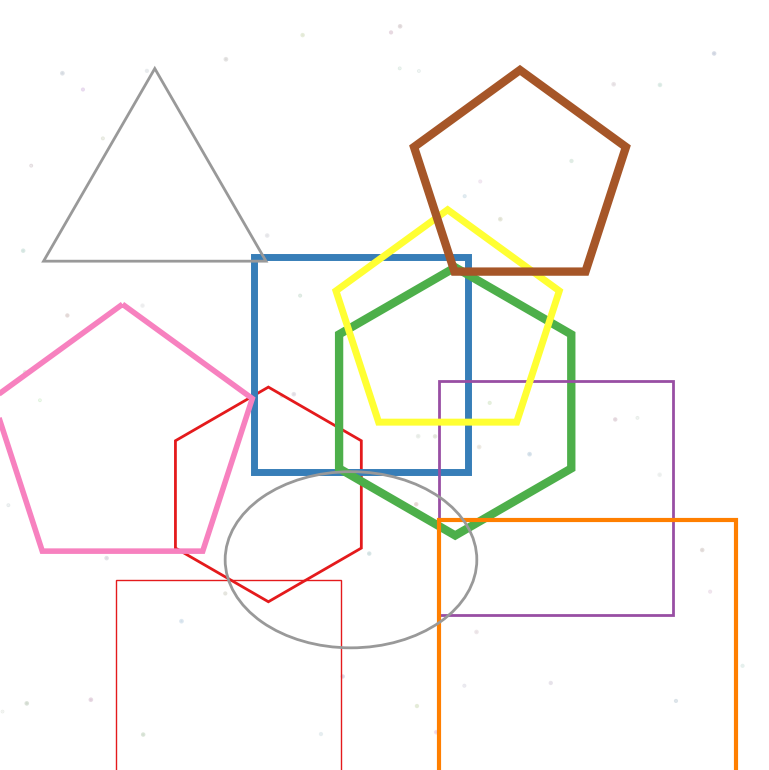[{"shape": "hexagon", "thickness": 1, "radius": 0.7, "center": [0.349, 0.358]}, {"shape": "square", "thickness": 0.5, "radius": 0.73, "center": [0.296, 0.101]}, {"shape": "square", "thickness": 2.5, "radius": 0.7, "center": [0.469, 0.527]}, {"shape": "hexagon", "thickness": 3, "radius": 0.87, "center": [0.591, 0.479]}, {"shape": "square", "thickness": 1, "radius": 0.76, "center": [0.722, 0.353]}, {"shape": "square", "thickness": 1.5, "radius": 0.96, "center": [0.763, 0.131]}, {"shape": "pentagon", "thickness": 2.5, "radius": 0.76, "center": [0.581, 0.575]}, {"shape": "pentagon", "thickness": 3, "radius": 0.72, "center": [0.675, 0.764]}, {"shape": "pentagon", "thickness": 2, "radius": 0.89, "center": [0.159, 0.428]}, {"shape": "triangle", "thickness": 1, "radius": 0.83, "center": [0.201, 0.744]}, {"shape": "oval", "thickness": 1, "radius": 0.82, "center": [0.456, 0.273]}]